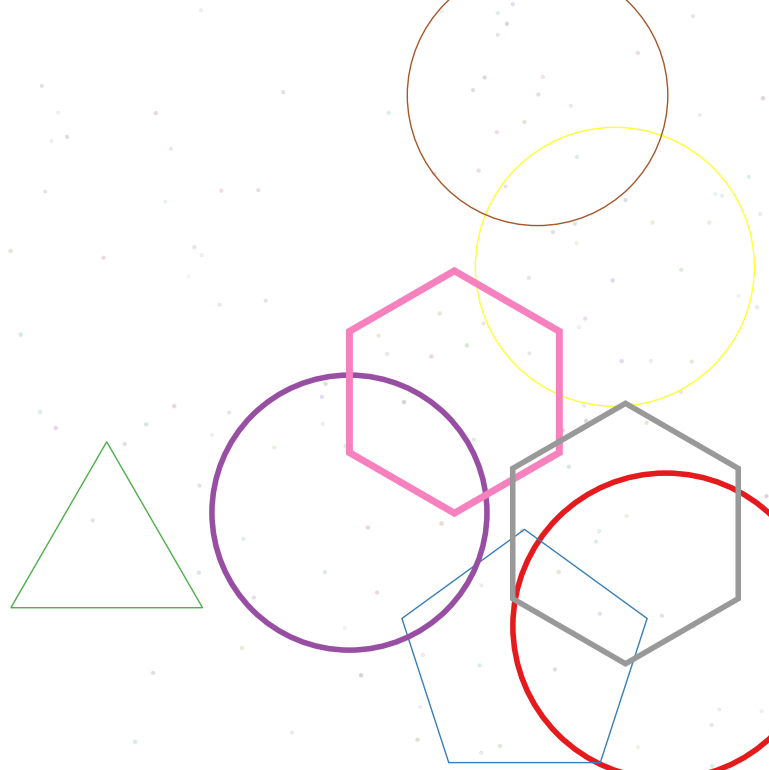[{"shape": "circle", "thickness": 2, "radius": 0.99, "center": [0.865, 0.187]}, {"shape": "pentagon", "thickness": 0.5, "radius": 0.84, "center": [0.681, 0.145]}, {"shape": "triangle", "thickness": 0.5, "radius": 0.72, "center": [0.139, 0.283]}, {"shape": "circle", "thickness": 2, "radius": 0.89, "center": [0.454, 0.334]}, {"shape": "circle", "thickness": 0.5, "radius": 0.91, "center": [0.799, 0.653]}, {"shape": "circle", "thickness": 0.5, "radius": 0.85, "center": [0.698, 0.876]}, {"shape": "hexagon", "thickness": 2.5, "radius": 0.79, "center": [0.59, 0.491]}, {"shape": "hexagon", "thickness": 2, "radius": 0.85, "center": [0.812, 0.307]}]